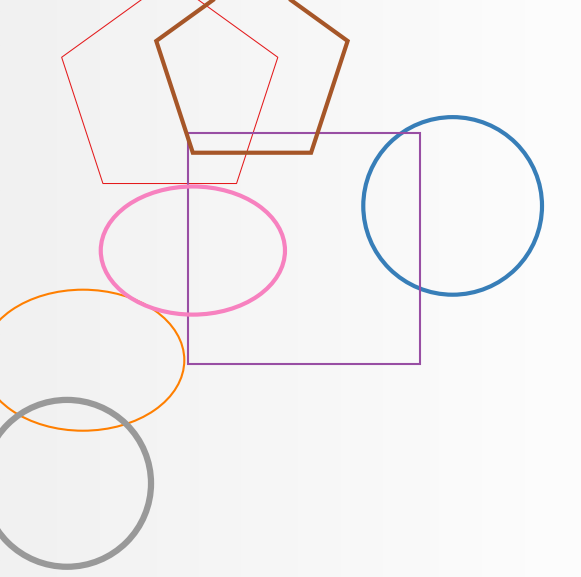[{"shape": "pentagon", "thickness": 0.5, "radius": 0.98, "center": [0.292, 0.84]}, {"shape": "circle", "thickness": 2, "radius": 0.77, "center": [0.779, 0.643]}, {"shape": "square", "thickness": 1, "radius": 1.0, "center": [0.522, 0.569]}, {"shape": "oval", "thickness": 1, "radius": 0.87, "center": [0.143, 0.375]}, {"shape": "pentagon", "thickness": 2, "radius": 0.87, "center": [0.433, 0.875]}, {"shape": "oval", "thickness": 2, "radius": 0.79, "center": [0.332, 0.565]}, {"shape": "circle", "thickness": 3, "radius": 0.72, "center": [0.115, 0.162]}]